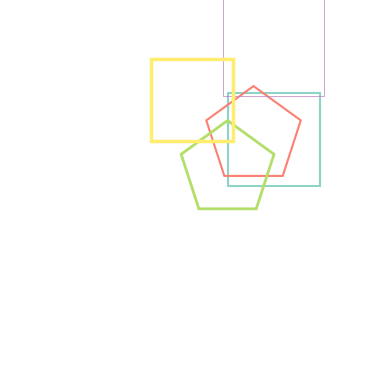[{"shape": "square", "thickness": 1.5, "radius": 0.6, "center": [0.712, 0.638]}, {"shape": "pentagon", "thickness": 1.5, "radius": 0.64, "center": [0.659, 0.647]}, {"shape": "pentagon", "thickness": 2, "radius": 0.63, "center": [0.591, 0.56]}, {"shape": "square", "thickness": 0.5, "radius": 0.66, "center": [0.71, 0.883]}, {"shape": "square", "thickness": 2.5, "radius": 0.53, "center": [0.499, 0.74]}]